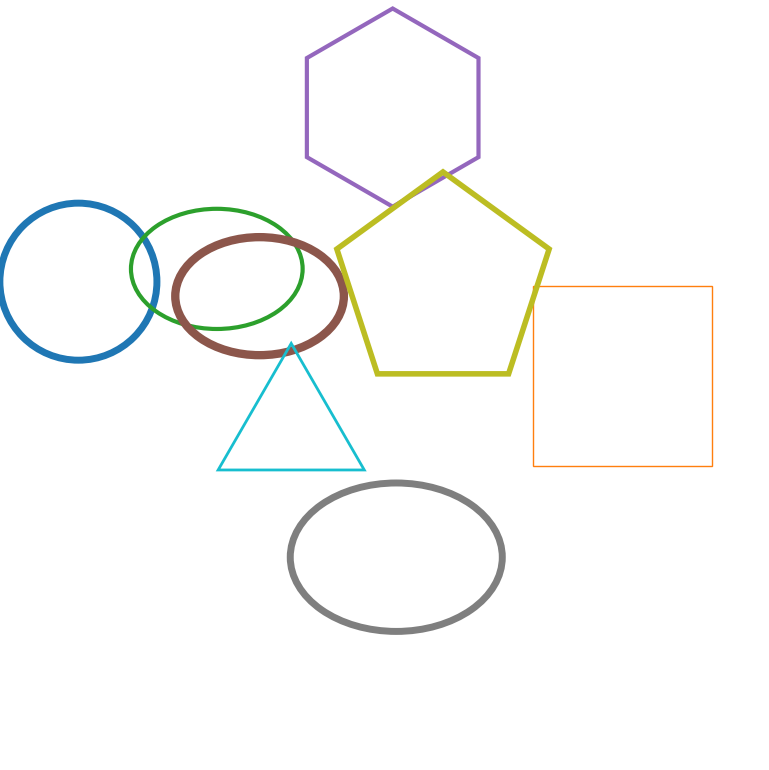[{"shape": "circle", "thickness": 2.5, "radius": 0.51, "center": [0.102, 0.634]}, {"shape": "square", "thickness": 0.5, "radius": 0.58, "center": [0.809, 0.512]}, {"shape": "oval", "thickness": 1.5, "radius": 0.56, "center": [0.282, 0.651]}, {"shape": "hexagon", "thickness": 1.5, "radius": 0.64, "center": [0.51, 0.86]}, {"shape": "oval", "thickness": 3, "radius": 0.55, "center": [0.337, 0.615]}, {"shape": "oval", "thickness": 2.5, "radius": 0.69, "center": [0.515, 0.276]}, {"shape": "pentagon", "thickness": 2, "radius": 0.72, "center": [0.575, 0.632]}, {"shape": "triangle", "thickness": 1, "radius": 0.55, "center": [0.378, 0.444]}]